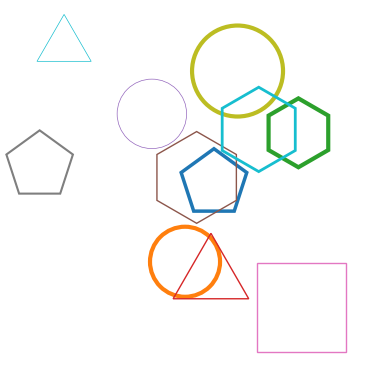[{"shape": "pentagon", "thickness": 2.5, "radius": 0.45, "center": [0.556, 0.524]}, {"shape": "circle", "thickness": 3, "radius": 0.45, "center": [0.481, 0.32]}, {"shape": "hexagon", "thickness": 3, "radius": 0.45, "center": [0.775, 0.655]}, {"shape": "triangle", "thickness": 1, "radius": 0.57, "center": [0.548, 0.281]}, {"shape": "circle", "thickness": 0.5, "radius": 0.45, "center": [0.395, 0.704]}, {"shape": "hexagon", "thickness": 1, "radius": 0.6, "center": [0.511, 0.539]}, {"shape": "square", "thickness": 1, "radius": 0.58, "center": [0.783, 0.201]}, {"shape": "pentagon", "thickness": 1.5, "radius": 0.45, "center": [0.103, 0.571]}, {"shape": "circle", "thickness": 3, "radius": 0.59, "center": [0.617, 0.816]}, {"shape": "hexagon", "thickness": 2, "radius": 0.55, "center": [0.672, 0.664]}, {"shape": "triangle", "thickness": 0.5, "radius": 0.41, "center": [0.166, 0.881]}]